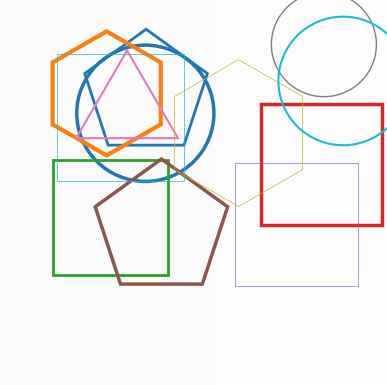[{"shape": "circle", "thickness": 2.5, "radius": 0.88, "center": [0.375, 0.706]}, {"shape": "pentagon", "thickness": 2, "radius": 0.83, "center": [0.377, 0.758]}, {"shape": "hexagon", "thickness": 3, "radius": 0.81, "center": [0.275, 0.757]}, {"shape": "square", "thickness": 2, "radius": 0.74, "center": [0.285, 0.435]}, {"shape": "square", "thickness": 2.5, "radius": 0.78, "center": [0.829, 0.573]}, {"shape": "square", "thickness": 0.5, "radius": 0.79, "center": [0.765, 0.417]}, {"shape": "pentagon", "thickness": 2.5, "radius": 0.9, "center": [0.417, 0.407]}, {"shape": "triangle", "thickness": 1.5, "radius": 0.76, "center": [0.328, 0.717]}, {"shape": "circle", "thickness": 1, "radius": 0.68, "center": [0.836, 0.884]}, {"shape": "hexagon", "thickness": 0.5, "radius": 0.95, "center": [0.616, 0.654]}, {"shape": "circle", "thickness": 1.5, "radius": 0.83, "center": [0.885, 0.79]}, {"shape": "square", "thickness": 0.5, "radius": 0.82, "center": [0.311, 0.695]}]